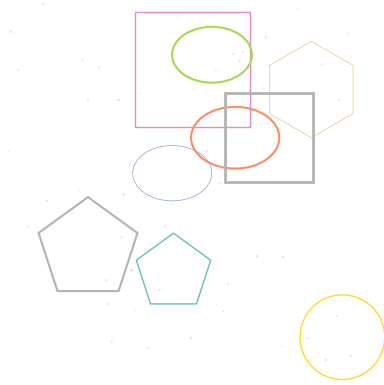[{"shape": "pentagon", "thickness": 1, "radius": 0.51, "center": [0.451, 0.293]}, {"shape": "oval", "thickness": 1.5, "radius": 0.57, "center": [0.611, 0.642]}, {"shape": "oval", "thickness": 0.5, "radius": 0.51, "center": [0.447, 0.55]}, {"shape": "square", "thickness": 1, "radius": 0.75, "center": [0.5, 0.819]}, {"shape": "oval", "thickness": 1.5, "radius": 0.52, "center": [0.551, 0.858]}, {"shape": "circle", "thickness": 1, "radius": 0.55, "center": [0.889, 0.124]}, {"shape": "hexagon", "thickness": 0.5, "radius": 0.63, "center": [0.809, 0.768]}, {"shape": "pentagon", "thickness": 1.5, "radius": 0.67, "center": [0.229, 0.353]}, {"shape": "square", "thickness": 2, "radius": 0.58, "center": [0.699, 0.642]}]